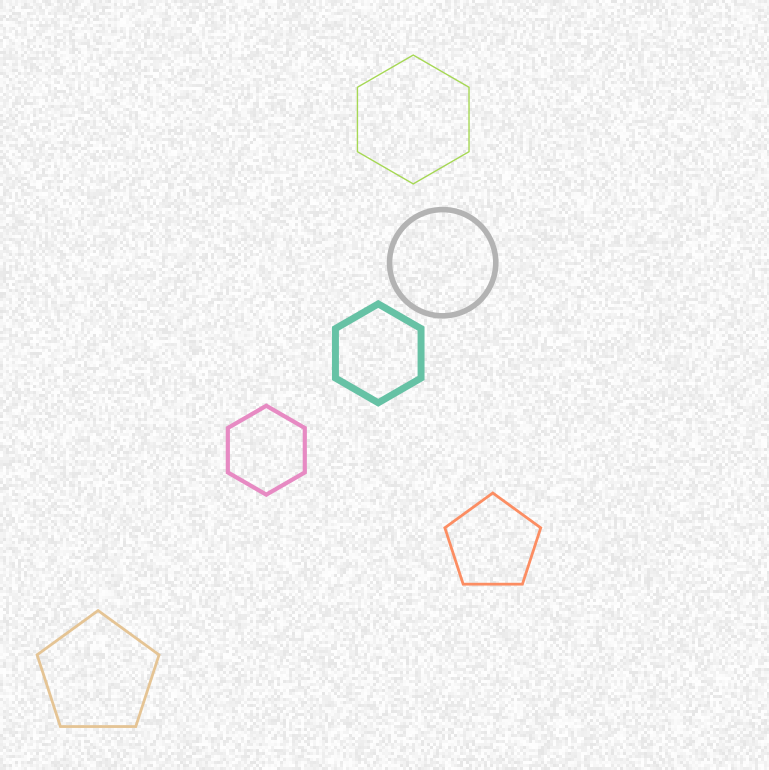[{"shape": "hexagon", "thickness": 2.5, "radius": 0.32, "center": [0.491, 0.541]}, {"shape": "pentagon", "thickness": 1, "radius": 0.33, "center": [0.64, 0.294]}, {"shape": "hexagon", "thickness": 1.5, "radius": 0.29, "center": [0.346, 0.415]}, {"shape": "hexagon", "thickness": 0.5, "radius": 0.42, "center": [0.537, 0.845]}, {"shape": "pentagon", "thickness": 1, "radius": 0.42, "center": [0.127, 0.124]}, {"shape": "circle", "thickness": 2, "radius": 0.34, "center": [0.575, 0.659]}]